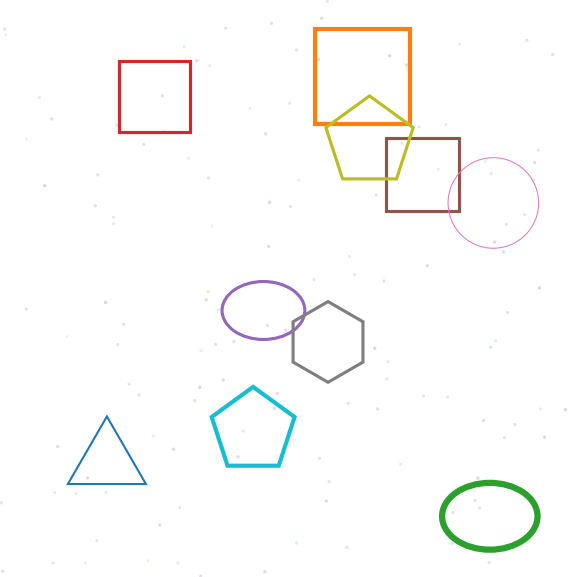[{"shape": "triangle", "thickness": 1, "radius": 0.39, "center": [0.185, 0.2]}, {"shape": "square", "thickness": 2, "radius": 0.41, "center": [0.627, 0.867]}, {"shape": "oval", "thickness": 3, "radius": 0.41, "center": [0.848, 0.105]}, {"shape": "square", "thickness": 1.5, "radius": 0.31, "center": [0.267, 0.833]}, {"shape": "oval", "thickness": 1.5, "radius": 0.36, "center": [0.456, 0.461]}, {"shape": "square", "thickness": 1.5, "radius": 0.31, "center": [0.731, 0.697]}, {"shape": "circle", "thickness": 0.5, "radius": 0.39, "center": [0.854, 0.648]}, {"shape": "hexagon", "thickness": 1.5, "radius": 0.35, "center": [0.568, 0.407]}, {"shape": "pentagon", "thickness": 1.5, "radius": 0.4, "center": [0.64, 0.754]}, {"shape": "pentagon", "thickness": 2, "radius": 0.38, "center": [0.438, 0.254]}]